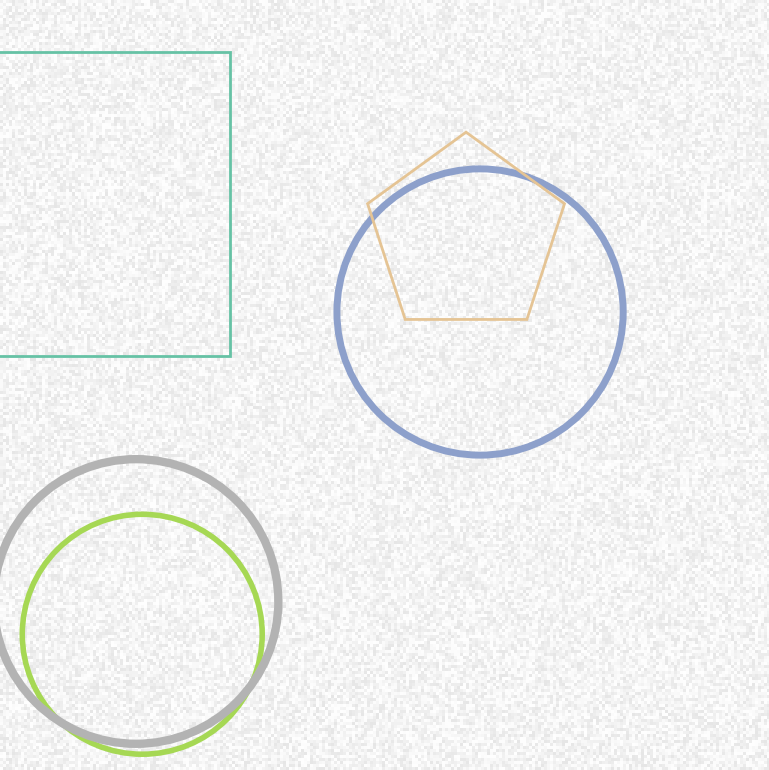[{"shape": "square", "thickness": 1, "radius": 0.99, "center": [0.101, 0.735]}, {"shape": "circle", "thickness": 2.5, "radius": 0.93, "center": [0.623, 0.595]}, {"shape": "circle", "thickness": 2, "radius": 0.78, "center": [0.185, 0.176]}, {"shape": "pentagon", "thickness": 1, "radius": 0.67, "center": [0.605, 0.694]}, {"shape": "circle", "thickness": 3, "radius": 0.92, "center": [0.177, 0.219]}]